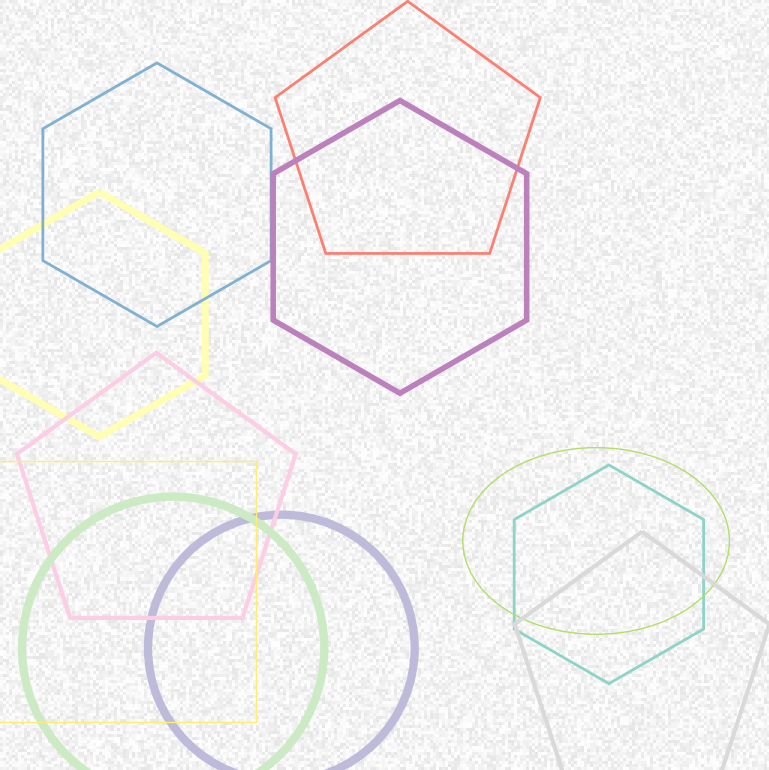[{"shape": "hexagon", "thickness": 1, "radius": 0.71, "center": [0.791, 0.254]}, {"shape": "hexagon", "thickness": 2.5, "radius": 0.79, "center": [0.129, 0.592]}, {"shape": "circle", "thickness": 3, "radius": 0.87, "center": [0.365, 0.158]}, {"shape": "pentagon", "thickness": 1, "radius": 0.91, "center": [0.529, 0.817]}, {"shape": "hexagon", "thickness": 1, "radius": 0.86, "center": [0.204, 0.747]}, {"shape": "oval", "thickness": 0.5, "radius": 0.87, "center": [0.774, 0.297]}, {"shape": "pentagon", "thickness": 1.5, "radius": 0.95, "center": [0.203, 0.352]}, {"shape": "pentagon", "thickness": 1.5, "radius": 0.87, "center": [0.834, 0.136]}, {"shape": "hexagon", "thickness": 2, "radius": 0.95, "center": [0.519, 0.679]}, {"shape": "circle", "thickness": 3, "radius": 0.98, "center": [0.225, 0.159]}, {"shape": "square", "thickness": 0.5, "radius": 0.85, "center": [0.163, 0.232]}]